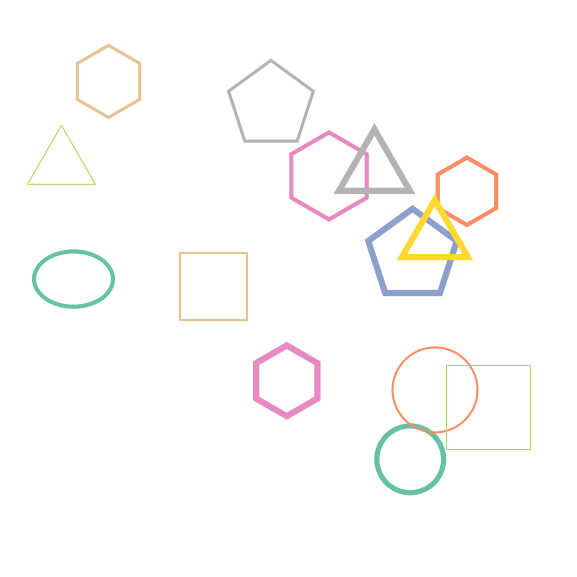[{"shape": "circle", "thickness": 2.5, "radius": 0.29, "center": [0.71, 0.204]}, {"shape": "oval", "thickness": 2, "radius": 0.34, "center": [0.127, 0.516]}, {"shape": "circle", "thickness": 1, "radius": 0.37, "center": [0.753, 0.324]}, {"shape": "hexagon", "thickness": 2, "radius": 0.29, "center": [0.809, 0.668]}, {"shape": "pentagon", "thickness": 3, "radius": 0.4, "center": [0.714, 0.557]}, {"shape": "hexagon", "thickness": 3, "radius": 0.31, "center": [0.497, 0.34]}, {"shape": "hexagon", "thickness": 2, "radius": 0.38, "center": [0.57, 0.695]}, {"shape": "square", "thickness": 0.5, "radius": 0.36, "center": [0.845, 0.295]}, {"shape": "triangle", "thickness": 0.5, "radius": 0.34, "center": [0.106, 0.714]}, {"shape": "triangle", "thickness": 3, "radius": 0.33, "center": [0.753, 0.587]}, {"shape": "square", "thickness": 1, "radius": 0.29, "center": [0.371, 0.502]}, {"shape": "hexagon", "thickness": 1.5, "radius": 0.31, "center": [0.188, 0.858]}, {"shape": "pentagon", "thickness": 1.5, "radius": 0.39, "center": [0.469, 0.817]}, {"shape": "triangle", "thickness": 3, "radius": 0.36, "center": [0.648, 0.704]}]